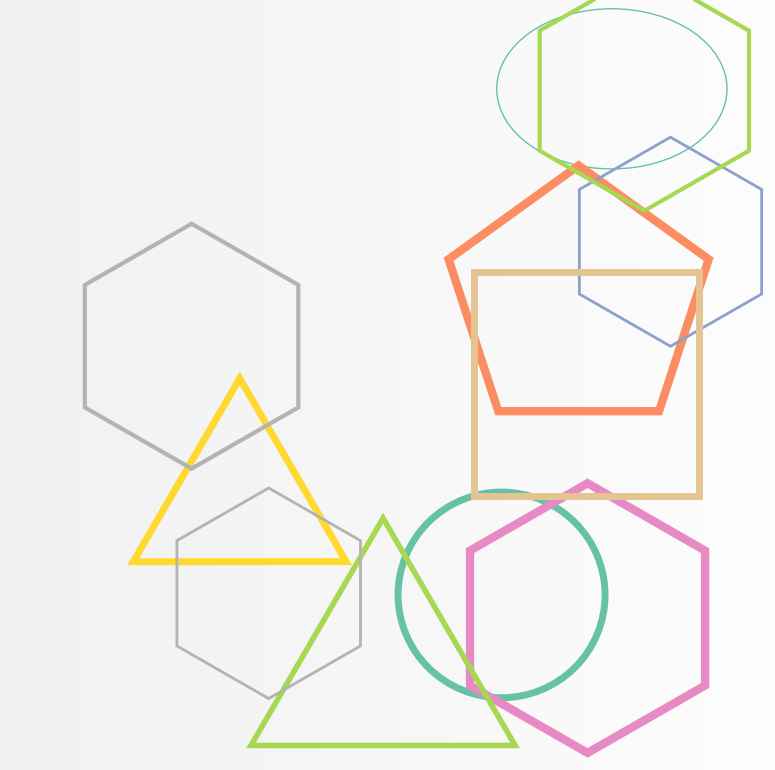[{"shape": "oval", "thickness": 0.5, "radius": 0.74, "center": [0.79, 0.885]}, {"shape": "circle", "thickness": 2.5, "radius": 0.67, "center": [0.647, 0.227]}, {"shape": "pentagon", "thickness": 3, "radius": 0.88, "center": [0.747, 0.609]}, {"shape": "hexagon", "thickness": 1, "radius": 0.68, "center": [0.865, 0.686]}, {"shape": "hexagon", "thickness": 3, "radius": 0.88, "center": [0.758, 0.197]}, {"shape": "triangle", "thickness": 2, "radius": 0.98, "center": [0.494, 0.13]}, {"shape": "hexagon", "thickness": 1.5, "radius": 0.78, "center": [0.831, 0.882]}, {"shape": "triangle", "thickness": 2.5, "radius": 0.79, "center": [0.309, 0.35]}, {"shape": "square", "thickness": 2.5, "radius": 0.73, "center": [0.757, 0.501]}, {"shape": "hexagon", "thickness": 1, "radius": 0.68, "center": [0.347, 0.23]}, {"shape": "hexagon", "thickness": 1.5, "radius": 0.8, "center": [0.247, 0.55]}]